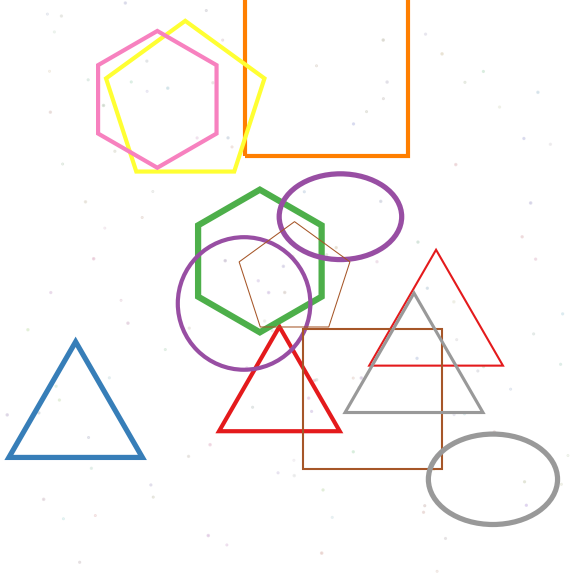[{"shape": "triangle", "thickness": 1, "radius": 0.67, "center": [0.755, 0.433]}, {"shape": "triangle", "thickness": 2, "radius": 0.6, "center": [0.484, 0.313]}, {"shape": "triangle", "thickness": 2.5, "radius": 0.67, "center": [0.131, 0.274]}, {"shape": "hexagon", "thickness": 3, "radius": 0.62, "center": [0.45, 0.547]}, {"shape": "circle", "thickness": 2, "radius": 0.57, "center": [0.423, 0.474]}, {"shape": "oval", "thickness": 2.5, "radius": 0.53, "center": [0.59, 0.624]}, {"shape": "square", "thickness": 2, "radius": 0.71, "center": [0.565, 0.871]}, {"shape": "pentagon", "thickness": 2, "radius": 0.72, "center": [0.321, 0.819]}, {"shape": "square", "thickness": 1, "radius": 0.6, "center": [0.645, 0.308]}, {"shape": "pentagon", "thickness": 0.5, "radius": 0.5, "center": [0.51, 0.514]}, {"shape": "hexagon", "thickness": 2, "radius": 0.59, "center": [0.272, 0.827]}, {"shape": "triangle", "thickness": 1.5, "radius": 0.69, "center": [0.717, 0.354]}, {"shape": "oval", "thickness": 2.5, "radius": 0.56, "center": [0.854, 0.169]}]